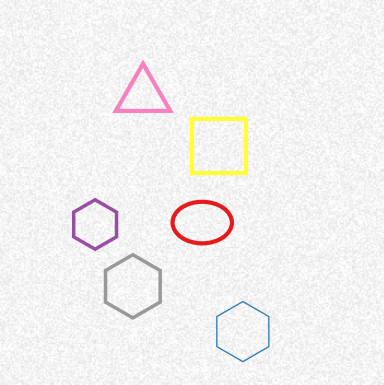[{"shape": "oval", "thickness": 3, "radius": 0.39, "center": [0.525, 0.422]}, {"shape": "hexagon", "thickness": 1, "radius": 0.39, "center": [0.631, 0.139]}, {"shape": "hexagon", "thickness": 2.5, "radius": 0.32, "center": [0.247, 0.417]}, {"shape": "square", "thickness": 3, "radius": 0.35, "center": [0.569, 0.622]}, {"shape": "triangle", "thickness": 3, "radius": 0.41, "center": [0.372, 0.753]}, {"shape": "hexagon", "thickness": 2.5, "radius": 0.41, "center": [0.345, 0.256]}]